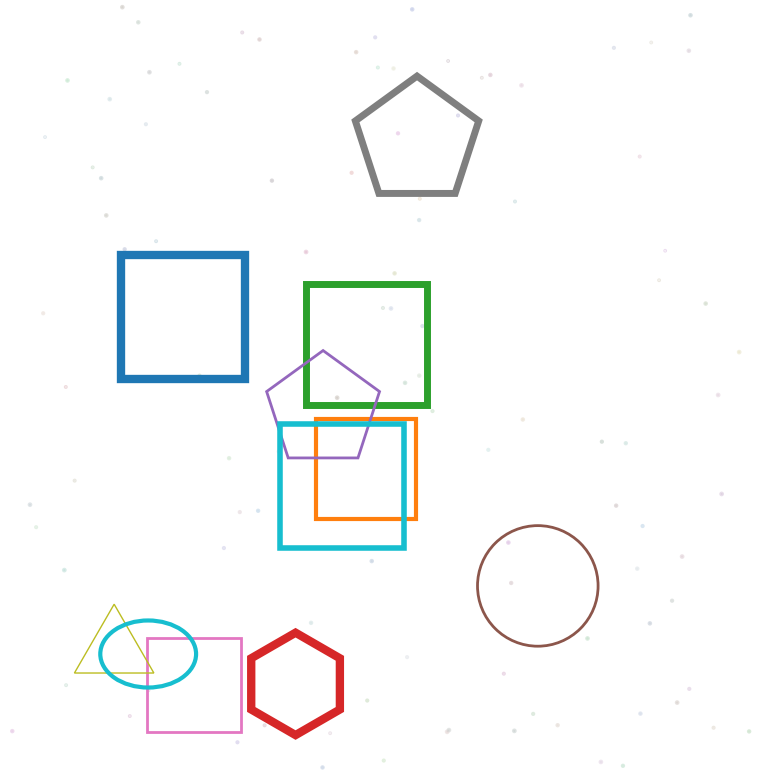[{"shape": "square", "thickness": 3, "radius": 0.4, "center": [0.237, 0.588]}, {"shape": "square", "thickness": 1.5, "radius": 0.32, "center": [0.476, 0.391]}, {"shape": "square", "thickness": 2.5, "radius": 0.39, "center": [0.476, 0.553]}, {"shape": "hexagon", "thickness": 3, "radius": 0.33, "center": [0.384, 0.112]}, {"shape": "pentagon", "thickness": 1, "radius": 0.39, "center": [0.42, 0.468]}, {"shape": "circle", "thickness": 1, "radius": 0.39, "center": [0.698, 0.239]}, {"shape": "square", "thickness": 1, "radius": 0.31, "center": [0.252, 0.11]}, {"shape": "pentagon", "thickness": 2.5, "radius": 0.42, "center": [0.542, 0.817]}, {"shape": "triangle", "thickness": 0.5, "radius": 0.3, "center": [0.148, 0.156]}, {"shape": "square", "thickness": 2, "radius": 0.4, "center": [0.444, 0.369]}, {"shape": "oval", "thickness": 1.5, "radius": 0.31, "center": [0.192, 0.151]}]